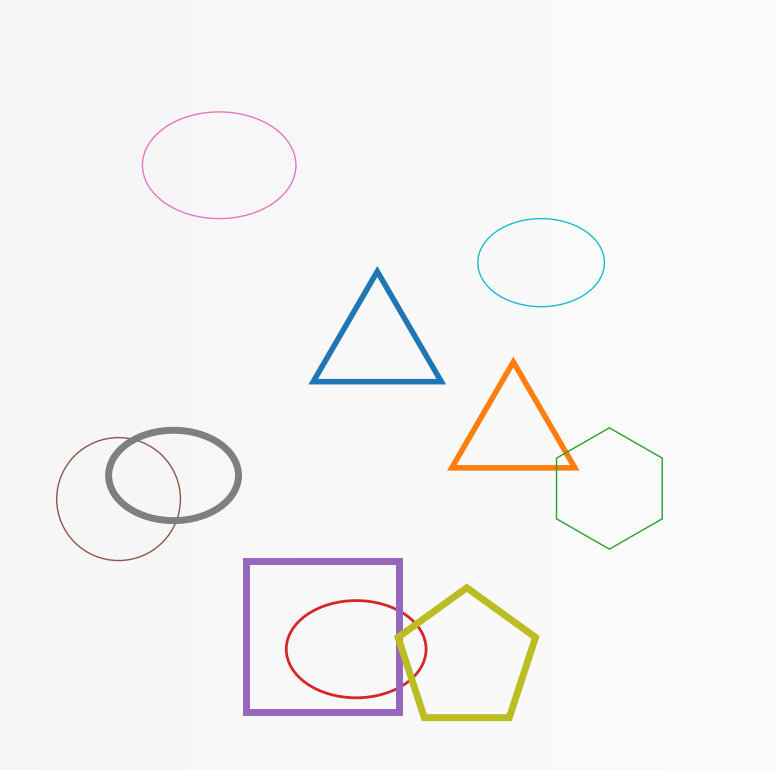[{"shape": "triangle", "thickness": 2, "radius": 0.48, "center": [0.487, 0.552]}, {"shape": "triangle", "thickness": 2, "radius": 0.46, "center": [0.662, 0.438]}, {"shape": "hexagon", "thickness": 0.5, "radius": 0.39, "center": [0.786, 0.366]}, {"shape": "oval", "thickness": 1, "radius": 0.45, "center": [0.46, 0.157]}, {"shape": "square", "thickness": 2.5, "radius": 0.49, "center": [0.416, 0.173]}, {"shape": "circle", "thickness": 0.5, "radius": 0.4, "center": [0.153, 0.352]}, {"shape": "oval", "thickness": 0.5, "radius": 0.5, "center": [0.283, 0.785]}, {"shape": "oval", "thickness": 2.5, "radius": 0.42, "center": [0.224, 0.383]}, {"shape": "pentagon", "thickness": 2.5, "radius": 0.47, "center": [0.602, 0.143]}, {"shape": "oval", "thickness": 0.5, "radius": 0.41, "center": [0.698, 0.659]}]